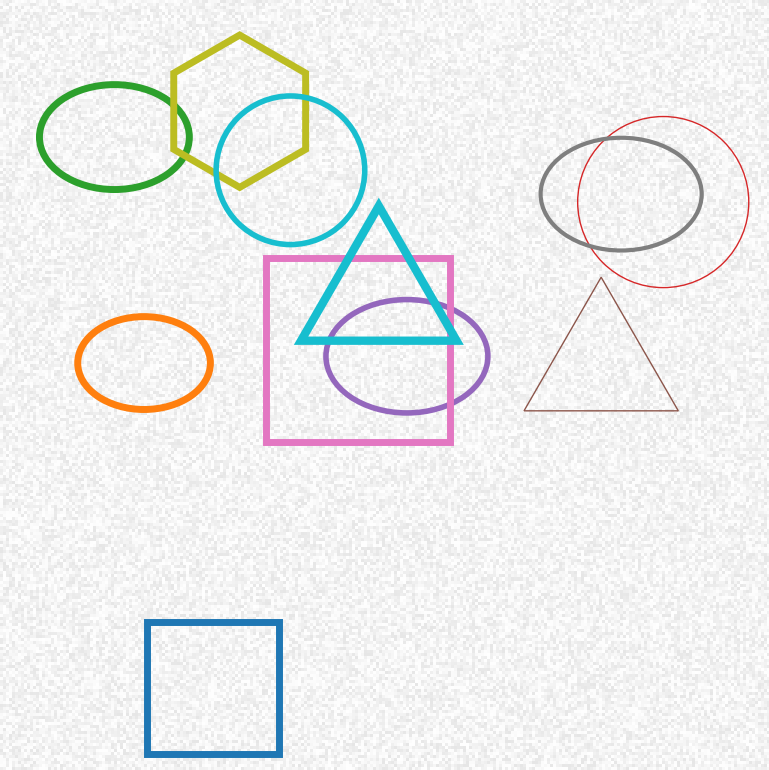[{"shape": "square", "thickness": 2.5, "radius": 0.43, "center": [0.276, 0.106]}, {"shape": "oval", "thickness": 2.5, "radius": 0.43, "center": [0.187, 0.529]}, {"shape": "oval", "thickness": 2.5, "radius": 0.49, "center": [0.149, 0.822]}, {"shape": "circle", "thickness": 0.5, "radius": 0.56, "center": [0.861, 0.738]}, {"shape": "oval", "thickness": 2, "radius": 0.53, "center": [0.528, 0.537]}, {"shape": "triangle", "thickness": 0.5, "radius": 0.58, "center": [0.781, 0.524]}, {"shape": "square", "thickness": 2.5, "radius": 0.6, "center": [0.465, 0.545]}, {"shape": "oval", "thickness": 1.5, "radius": 0.52, "center": [0.807, 0.748]}, {"shape": "hexagon", "thickness": 2.5, "radius": 0.49, "center": [0.311, 0.856]}, {"shape": "triangle", "thickness": 3, "radius": 0.58, "center": [0.492, 0.616]}, {"shape": "circle", "thickness": 2, "radius": 0.48, "center": [0.377, 0.779]}]